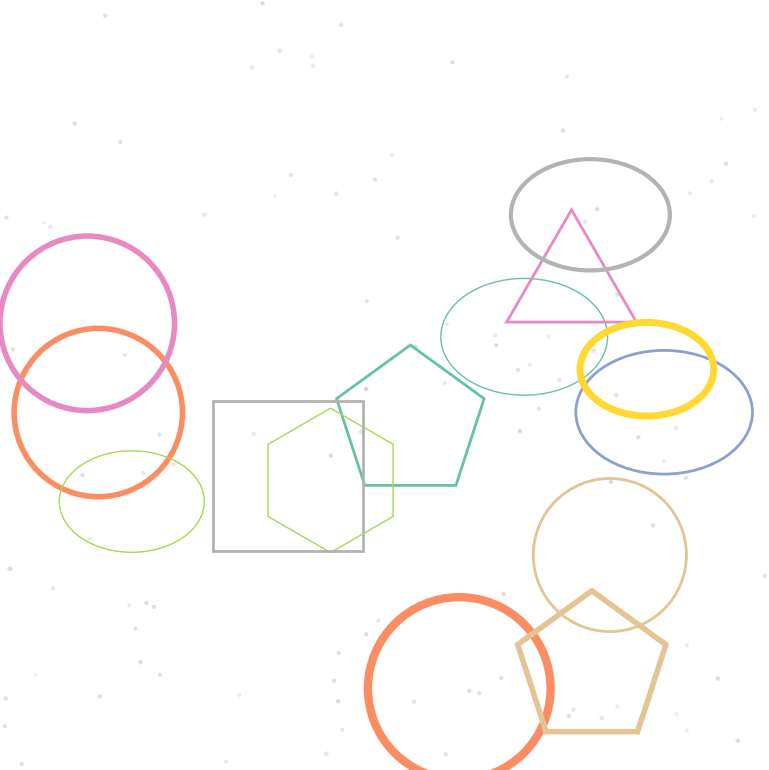[{"shape": "oval", "thickness": 0.5, "radius": 0.54, "center": [0.681, 0.563]}, {"shape": "pentagon", "thickness": 1, "radius": 0.5, "center": [0.533, 0.451]}, {"shape": "circle", "thickness": 2, "radius": 0.55, "center": [0.128, 0.464]}, {"shape": "circle", "thickness": 3, "radius": 0.59, "center": [0.596, 0.106]}, {"shape": "oval", "thickness": 1, "radius": 0.57, "center": [0.863, 0.465]}, {"shape": "triangle", "thickness": 1, "radius": 0.49, "center": [0.742, 0.63]}, {"shape": "circle", "thickness": 2, "radius": 0.57, "center": [0.113, 0.58]}, {"shape": "oval", "thickness": 0.5, "radius": 0.47, "center": [0.171, 0.349]}, {"shape": "hexagon", "thickness": 0.5, "radius": 0.47, "center": [0.429, 0.376]}, {"shape": "oval", "thickness": 2.5, "radius": 0.43, "center": [0.84, 0.52]}, {"shape": "circle", "thickness": 1, "radius": 0.5, "center": [0.792, 0.279]}, {"shape": "pentagon", "thickness": 2, "radius": 0.51, "center": [0.769, 0.132]}, {"shape": "oval", "thickness": 1.5, "radius": 0.52, "center": [0.767, 0.721]}, {"shape": "square", "thickness": 1, "radius": 0.49, "center": [0.374, 0.382]}]